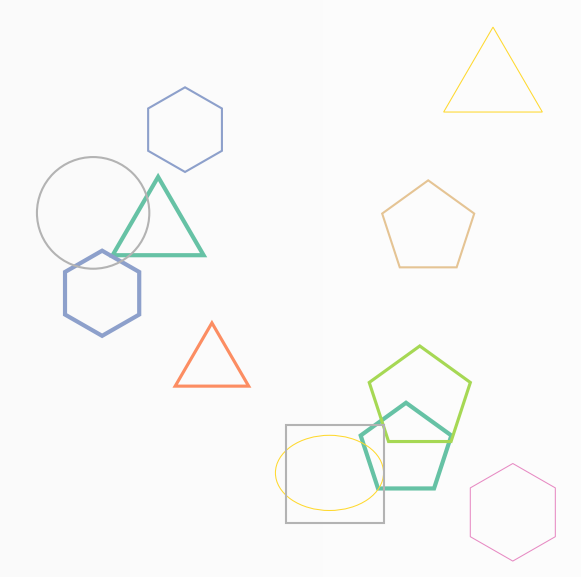[{"shape": "pentagon", "thickness": 2, "radius": 0.41, "center": [0.699, 0.22]}, {"shape": "triangle", "thickness": 2, "radius": 0.45, "center": [0.272, 0.602]}, {"shape": "triangle", "thickness": 1.5, "radius": 0.36, "center": [0.365, 0.367]}, {"shape": "hexagon", "thickness": 2, "radius": 0.37, "center": [0.176, 0.491]}, {"shape": "hexagon", "thickness": 1, "radius": 0.37, "center": [0.318, 0.775]}, {"shape": "hexagon", "thickness": 0.5, "radius": 0.42, "center": [0.882, 0.112]}, {"shape": "pentagon", "thickness": 1.5, "radius": 0.46, "center": [0.722, 0.309]}, {"shape": "triangle", "thickness": 0.5, "radius": 0.49, "center": [0.848, 0.854]}, {"shape": "oval", "thickness": 0.5, "radius": 0.47, "center": [0.567, 0.18]}, {"shape": "pentagon", "thickness": 1, "radius": 0.42, "center": [0.737, 0.604]}, {"shape": "circle", "thickness": 1, "radius": 0.48, "center": [0.16, 0.63]}, {"shape": "square", "thickness": 1, "radius": 0.42, "center": [0.576, 0.178]}]